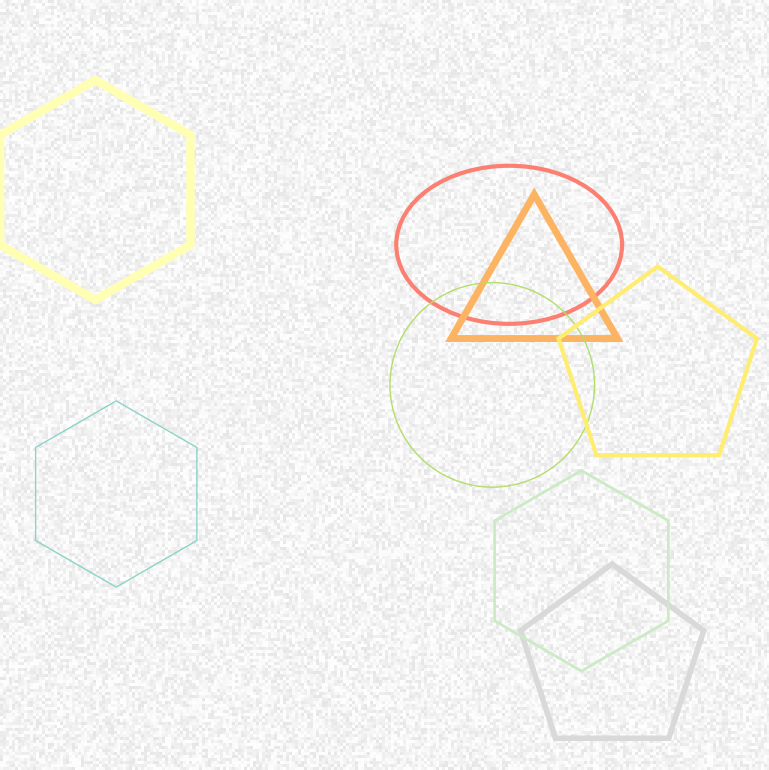[{"shape": "hexagon", "thickness": 0.5, "radius": 0.6, "center": [0.151, 0.358]}, {"shape": "hexagon", "thickness": 3, "radius": 0.71, "center": [0.124, 0.753]}, {"shape": "oval", "thickness": 1.5, "radius": 0.73, "center": [0.661, 0.682]}, {"shape": "triangle", "thickness": 2.5, "radius": 0.62, "center": [0.694, 0.623]}, {"shape": "circle", "thickness": 0.5, "radius": 0.66, "center": [0.639, 0.5]}, {"shape": "pentagon", "thickness": 2, "radius": 0.63, "center": [0.795, 0.142]}, {"shape": "hexagon", "thickness": 1, "radius": 0.65, "center": [0.755, 0.259]}, {"shape": "pentagon", "thickness": 1.5, "radius": 0.68, "center": [0.854, 0.518]}]